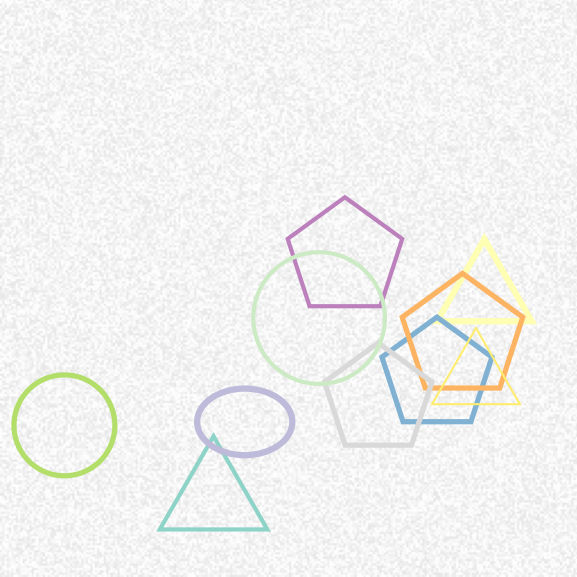[{"shape": "triangle", "thickness": 2, "radius": 0.54, "center": [0.37, 0.136]}, {"shape": "triangle", "thickness": 3, "radius": 0.47, "center": [0.839, 0.49]}, {"shape": "oval", "thickness": 3, "radius": 0.41, "center": [0.424, 0.269]}, {"shape": "pentagon", "thickness": 2.5, "radius": 0.5, "center": [0.757, 0.35]}, {"shape": "pentagon", "thickness": 2.5, "radius": 0.55, "center": [0.801, 0.416]}, {"shape": "circle", "thickness": 2.5, "radius": 0.44, "center": [0.112, 0.263]}, {"shape": "pentagon", "thickness": 2.5, "radius": 0.49, "center": [0.655, 0.307]}, {"shape": "pentagon", "thickness": 2, "radius": 0.52, "center": [0.597, 0.553]}, {"shape": "circle", "thickness": 2, "radius": 0.57, "center": [0.553, 0.448]}, {"shape": "triangle", "thickness": 1, "radius": 0.44, "center": [0.824, 0.343]}]